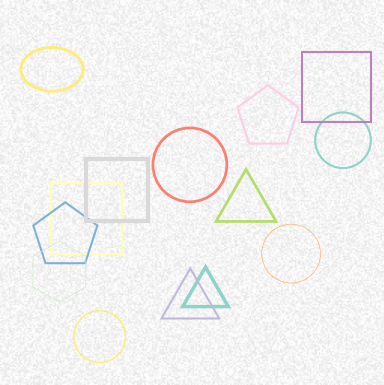[{"shape": "triangle", "thickness": 2.5, "radius": 0.34, "center": [0.534, 0.238]}, {"shape": "circle", "thickness": 1.5, "radius": 0.36, "center": [0.891, 0.636]}, {"shape": "square", "thickness": 1.5, "radius": 0.47, "center": [0.225, 0.433]}, {"shape": "triangle", "thickness": 1.5, "radius": 0.43, "center": [0.494, 0.216]}, {"shape": "circle", "thickness": 2, "radius": 0.48, "center": [0.493, 0.572]}, {"shape": "pentagon", "thickness": 1.5, "radius": 0.44, "center": [0.17, 0.387]}, {"shape": "circle", "thickness": 0.5, "radius": 0.38, "center": [0.756, 0.341]}, {"shape": "triangle", "thickness": 2, "radius": 0.45, "center": [0.639, 0.47]}, {"shape": "pentagon", "thickness": 1.5, "radius": 0.42, "center": [0.696, 0.695]}, {"shape": "square", "thickness": 3, "radius": 0.4, "center": [0.303, 0.506]}, {"shape": "square", "thickness": 1.5, "radius": 0.45, "center": [0.873, 0.774]}, {"shape": "hexagon", "thickness": 0.5, "radius": 0.4, "center": [0.154, 0.295]}, {"shape": "oval", "thickness": 2, "radius": 0.4, "center": [0.135, 0.82]}, {"shape": "circle", "thickness": 1, "radius": 0.34, "center": [0.259, 0.126]}]